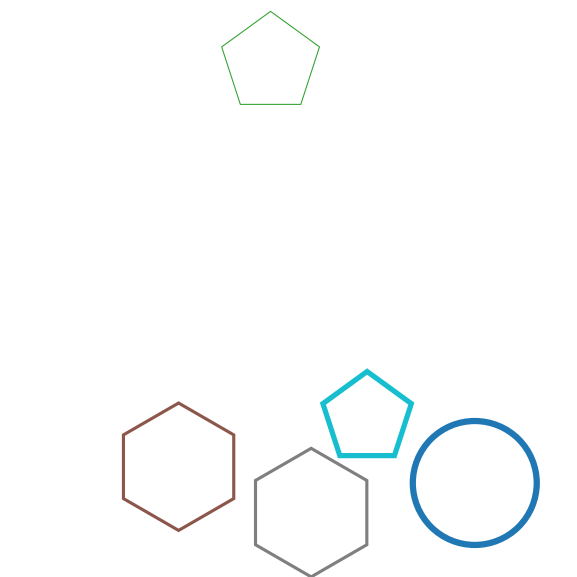[{"shape": "circle", "thickness": 3, "radius": 0.54, "center": [0.822, 0.163]}, {"shape": "pentagon", "thickness": 0.5, "radius": 0.45, "center": [0.469, 0.89]}, {"shape": "hexagon", "thickness": 1.5, "radius": 0.55, "center": [0.309, 0.191]}, {"shape": "hexagon", "thickness": 1.5, "radius": 0.56, "center": [0.539, 0.111]}, {"shape": "pentagon", "thickness": 2.5, "radius": 0.4, "center": [0.636, 0.275]}]